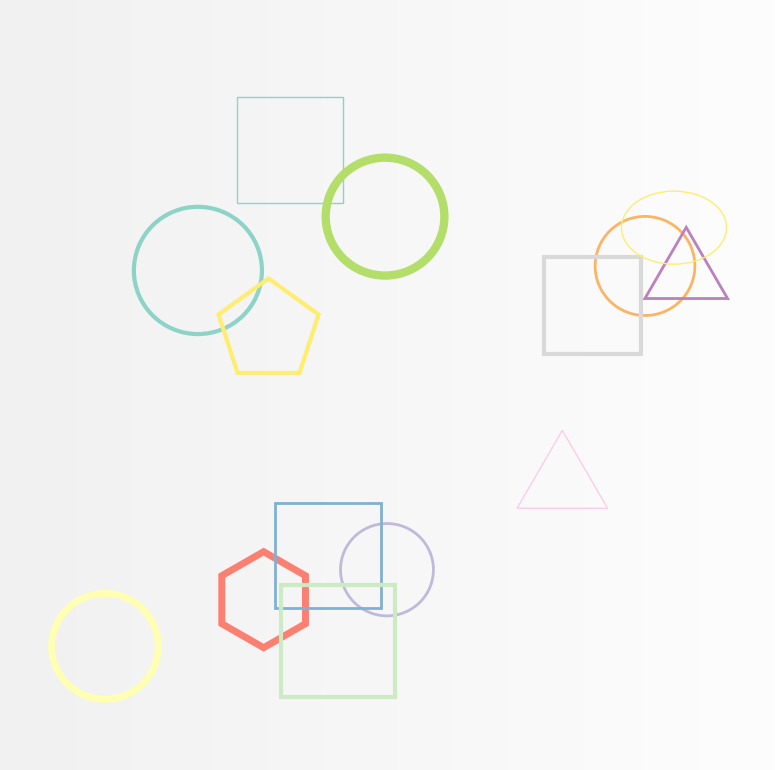[{"shape": "square", "thickness": 0.5, "radius": 0.34, "center": [0.375, 0.805]}, {"shape": "circle", "thickness": 1.5, "radius": 0.41, "center": [0.255, 0.649]}, {"shape": "circle", "thickness": 2.5, "radius": 0.34, "center": [0.135, 0.161]}, {"shape": "circle", "thickness": 1, "radius": 0.3, "center": [0.499, 0.26]}, {"shape": "hexagon", "thickness": 2.5, "radius": 0.31, "center": [0.34, 0.221]}, {"shape": "square", "thickness": 1, "radius": 0.34, "center": [0.423, 0.278]}, {"shape": "circle", "thickness": 1, "radius": 0.32, "center": [0.832, 0.655]}, {"shape": "circle", "thickness": 3, "radius": 0.38, "center": [0.497, 0.719]}, {"shape": "triangle", "thickness": 0.5, "radius": 0.34, "center": [0.726, 0.374]}, {"shape": "square", "thickness": 1.5, "radius": 0.32, "center": [0.765, 0.604]}, {"shape": "triangle", "thickness": 1, "radius": 0.31, "center": [0.885, 0.643]}, {"shape": "square", "thickness": 1.5, "radius": 0.37, "center": [0.436, 0.168]}, {"shape": "pentagon", "thickness": 1.5, "radius": 0.34, "center": [0.346, 0.571]}, {"shape": "oval", "thickness": 0.5, "radius": 0.34, "center": [0.87, 0.704]}]